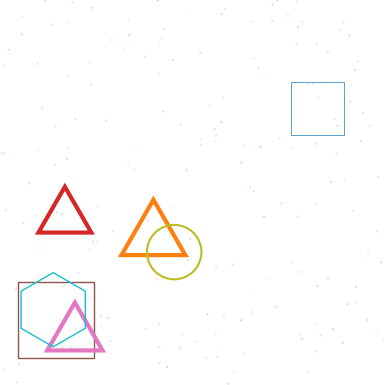[{"shape": "square", "thickness": 0.5, "radius": 0.35, "center": [0.825, 0.718]}, {"shape": "triangle", "thickness": 3, "radius": 0.48, "center": [0.399, 0.385]}, {"shape": "triangle", "thickness": 3, "radius": 0.4, "center": [0.169, 0.436]}, {"shape": "square", "thickness": 1, "radius": 0.49, "center": [0.145, 0.168]}, {"shape": "triangle", "thickness": 3, "radius": 0.41, "center": [0.195, 0.131]}, {"shape": "circle", "thickness": 1.5, "radius": 0.35, "center": [0.452, 0.345]}, {"shape": "hexagon", "thickness": 1, "radius": 0.48, "center": [0.138, 0.196]}]